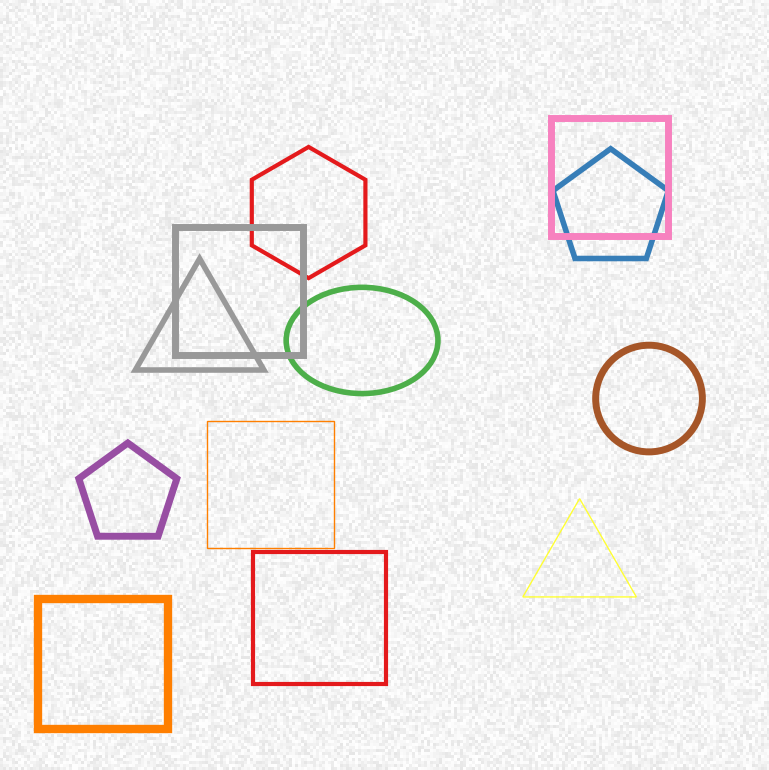[{"shape": "square", "thickness": 1.5, "radius": 0.43, "center": [0.415, 0.197]}, {"shape": "hexagon", "thickness": 1.5, "radius": 0.43, "center": [0.401, 0.724]}, {"shape": "pentagon", "thickness": 2, "radius": 0.39, "center": [0.793, 0.728]}, {"shape": "oval", "thickness": 2, "radius": 0.49, "center": [0.47, 0.558]}, {"shape": "pentagon", "thickness": 2.5, "radius": 0.33, "center": [0.166, 0.358]}, {"shape": "square", "thickness": 0.5, "radius": 0.41, "center": [0.351, 0.371]}, {"shape": "square", "thickness": 3, "radius": 0.42, "center": [0.134, 0.138]}, {"shape": "triangle", "thickness": 0.5, "radius": 0.43, "center": [0.753, 0.267]}, {"shape": "circle", "thickness": 2.5, "radius": 0.35, "center": [0.843, 0.482]}, {"shape": "square", "thickness": 2.5, "radius": 0.38, "center": [0.791, 0.77]}, {"shape": "triangle", "thickness": 2, "radius": 0.48, "center": [0.259, 0.568]}, {"shape": "square", "thickness": 2.5, "radius": 0.41, "center": [0.311, 0.622]}]